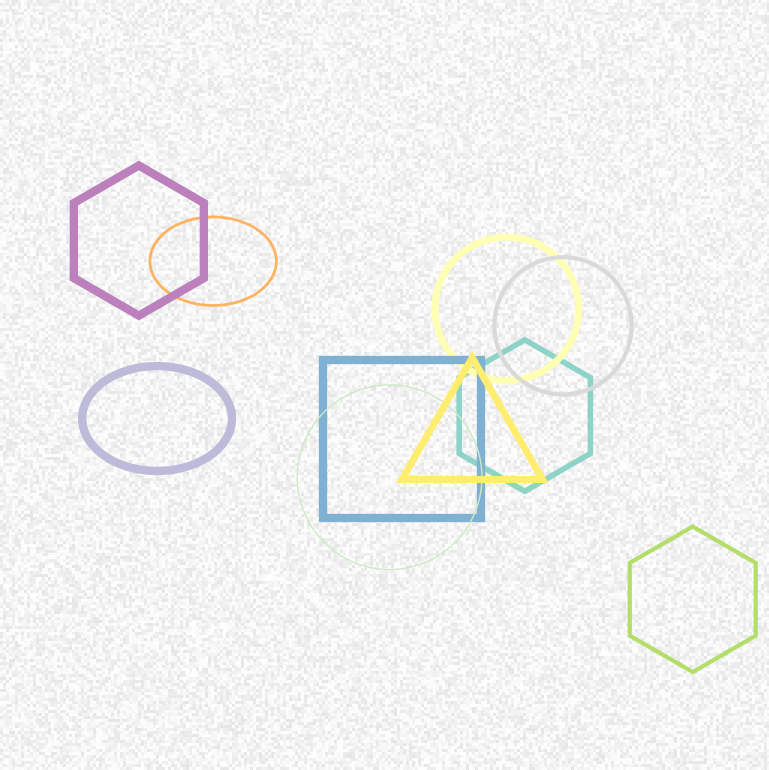[{"shape": "hexagon", "thickness": 2, "radius": 0.49, "center": [0.682, 0.46]}, {"shape": "circle", "thickness": 2.5, "radius": 0.47, "center": [0.658, 0.599]}, {"shape": "oval", "thickness": 3, "radius": 0.49, "center": [0.204, 0.456]}, {"shape": "square", "thickness": 3, "radius": 0.51, "center": [0.522, 0.43]}, {"shape": "oval", "thickness": 1, "radius": 0.41, "center": [0.277, 0.661]}, {"shape": "hexagon", "thickness": 1.5, "radius": 0.47, "center": [0.9, 0.222]}, {"shape": "circle", "thickness": 1.5, "radius": 0.45, "center": [0.731, 0.577]}, {"shape": "hexagon", "thickness": 3, "radius": 0.49, "center": [0.18, 0.688]}, {"shape": "circle", "thickness": 0.5, "radius": 0.6, "center": [0.506, 0.38]}, {"shape": "triangle", "thickness": 2.5, "radius": 0.53, "center": [0.613, 0.43]}]